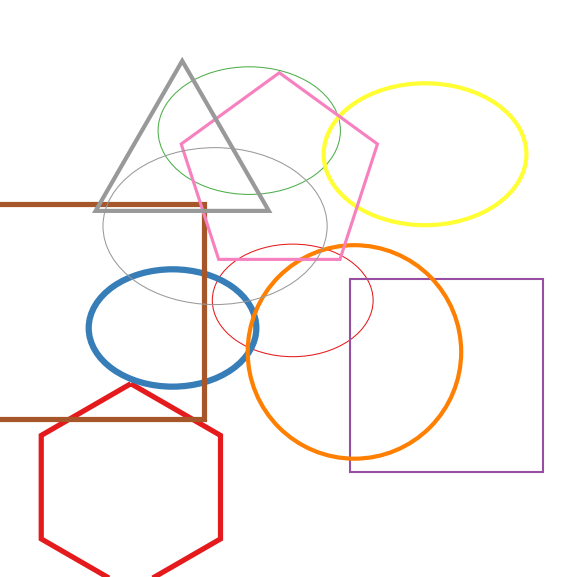[{"shape": "oval", "thickness": 0.5, "radius": 0.7, "center": [0.507, 0.479]}, {"shape": "hexagon", "thickness": 2.5, "radius": 0.9, "center": [0.227, 0.156]}, {"shape": "oval", "thickness": 3, "radius": 0.73, "center": [0.299, 0.431]}, {"shape": "oval", "thickness": 0.5, "radius": 0.79, "center": [0.432, 0.773]}, {"shape": "square", "thickness": 1, "radius": 0.84, "center": [0.773, 0.349]}, {"shape": "circle", "thickness": 2, "radius": 0.92, "center": [0.614, 0.39]}, {"shape": "oval", "thickness": 2, "radius": 0.88, "center": [0.736, 0.732]}, {"shape": "square", "thickness": 2.5, "radius": 0.93, "center": [0.168, 0.46]}, {"shape": "pentagon", "thickness": 1.5, "radius": 0.89, "center": [0.484, 0.695]}, {"shape": "triangle", "thickness": 2, "radius": 0.87, "center": [0.316, 0.721]}, {"shape": "oval", "thickness": 0.5, "radius": 0.97, "center": [0.372, 0.608]}]